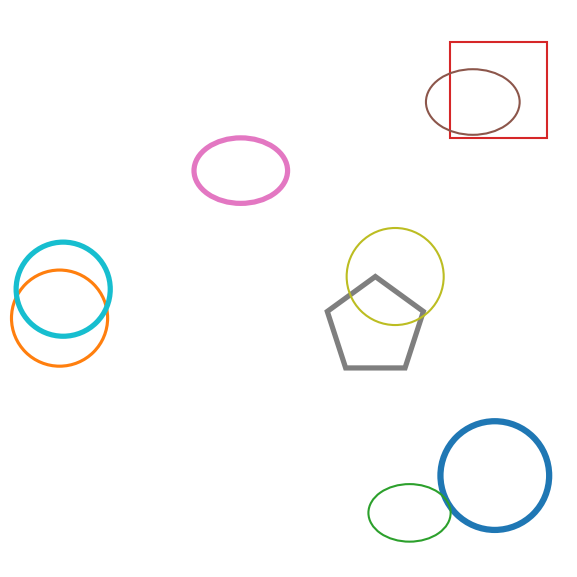[{"shape": "circle", "thickness": 3, "radius": 0.47, "center": [0.857, 0.176]}, {"shape": "circle", "thickness": 1.5, "radius": 0.42, "center": [0.103, 0.448]}, {"shape": "oval", "thickness": 1, "radius": 0.36, "center": [0.709, 0.111]}, {"shape": "square", "thickness": 1, "radius": 0.42, "center": [0.863, 0.843]}, {"shape": "oval", "thickness": 1, "radius": 0.41, "center": [0.819, 0.822]}, {"shape": "oval", "thickness": 2.5, "radius": 0.41, "center": [0.417, 0.704]}, {"shape": "pentagon", "thickness": 2.5, "radius": 0.44, "center": [0.65, 0.433]}, {"shape": "circle", "thickness": 1, "radius": 0.42, "center": [0.684, 0.52]}, {"shape": "circle", "thickness": 2.5, "radius": 0.41, "center": [0.109, 0.498]}]